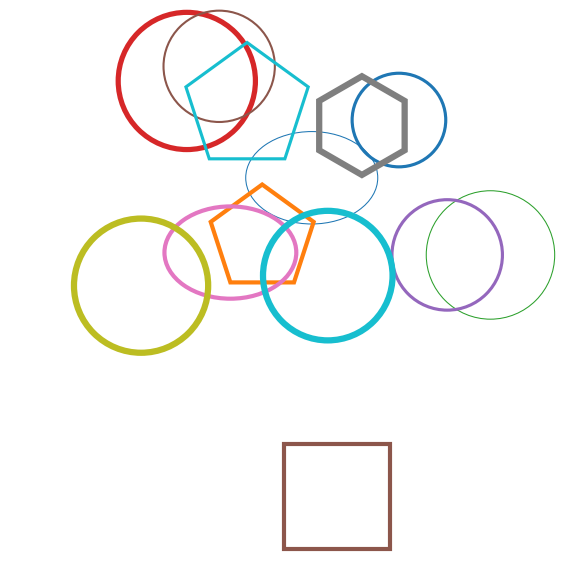[{"shape": "circle", "thickness": 1.5, "radius": 0.41, "center": [0.691, 0.791]}, {"shape": "oval", "thickness": 0.5, "radius": 0.57, "center": [0.54, 0.691]}, {"shape": "pentagon", "thickness": 2, "radius": 0.47, "center": [0.454, 0.586]}, {"shape": "circle", "thickness": 0.5, "radius": 0.56, "center": [0.849, 0.558]}, {"shape": "circle", "thickness": 2.5, "radius": 0.59, "center": [0.323, 0.859]}, {"shape": "circle", "thickness": 1.5, "radius": 0.48, "center": [0.774, 0.558]}, {"shape": "square", "thickness": 2, "radius": 0.46, "center": [0.583, 0.139]}, {"shape": "circle", "thickness": 1, "radius": 0.48, "center": [0.38, 0.884]}, {"shape": "oval", "thickness": 2, "radius": 0.57, "center": [0.399, 0.562]}, {"shape": "hexagon", "thickness": 3, "radius": 0.43, "center": [0.627, 0.782]}, {"shape": "circle", "thickness": 3, "radius": 0.58, "center": [0.244, 0.504]}, {"shape": "circle", "thickness": 3, "radius": 0.56, "center": [0.568, 0.522]}, {"shape": "pentagon", "thickness": 1.5, "radius": 0.56, "center": [0.428, 0.814]}]